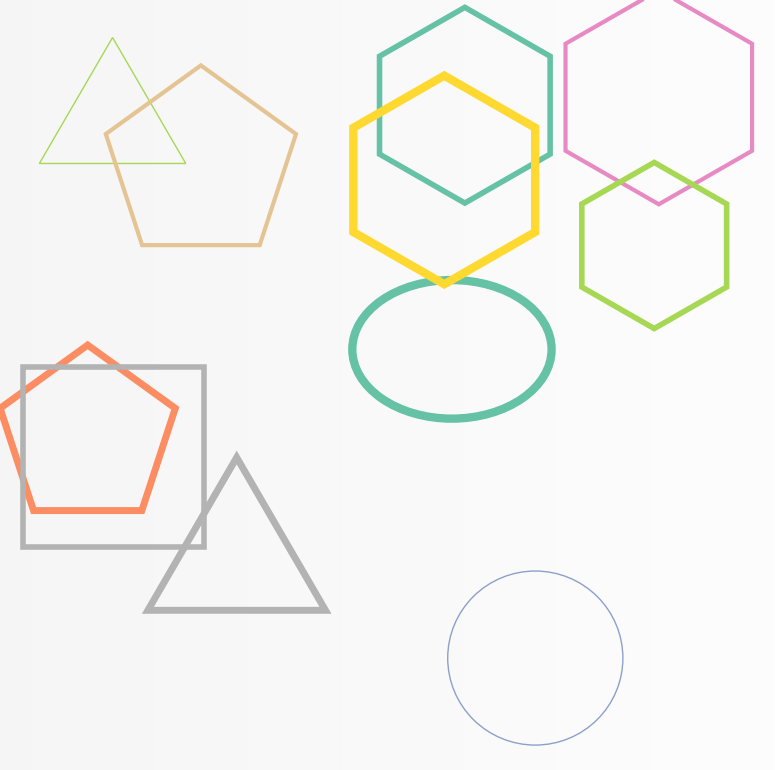[{"shape": "hexagon", "thickness": 2, "radius": 0.64, "center": [0.6, 0.863]}, {"shape": "oval", "thickness": 3, "radius": 0.64, "center": [0.583, 0.546]}, {"shape": "pentagon", "thickness": 2.5, "radius": 0.59, "center": [0.113, 0.433]}, {"shape": "circle", "thickness": 0.5, "radius": 0.57, "center": [0.691, 0.145]}, {"shape": "hexagon", "thickness": 1.5, "radius": 0.69, "center": [0.85, 0.874]}, {"shape": "triangle", "thickness": 0.5, "radius": 0.55, "center": [0.145, 0.842]}, {"shape": "hexagon", "thickness": 2, "radius": 0.54, "center": [0.844, 0.681]}, {"shape": "hexagon", "thickness": 3, "radius": 0.68, "center": [0.573, 0.766]}, {"shape": "pentagon", "thickness": 1.5, "radius": 0.65, "center": [0.259, 0.786]}, {"shape": "square", "thickness": 2, "radius": 0.59, "center": [0.146, 0.406]}, {"shape": "triangle", "thickness": 2.5, "radius": 0.66, "center": [0.305, 0.274]}]